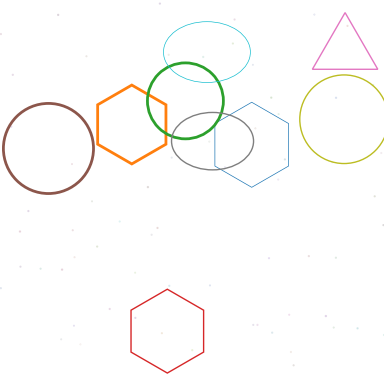[{"shape": "hexagon", "thickness": 0.5, "radius": 0.55, "center": [0.654, 0.624]}, {"shape": "hexagon", "thickness": 2, "radius": 0.51, "center": [0.342, 0.677]}, {"shape": "circle", "thickness": 2, "radius": 0.49, "center": [0.482, 0.738]}, {"shape": "hexagon", "thickness": 1, "radius": 0.54, "center": [0.435, 0.14]}, {"shape": "circle", "thickness": 2, "radius": 0.59, "center": [0.126, 0.614]}, {"shape": "triangle", "thickness": 1, "radius": 0.49, "center": [0.896, 0.869]}, {"shape": "oval", "thickness": 1, "radius": 0.53, "center": [0.552, 0.633]}, {"shape": "circle", "thickness": 1, "radius": 0.58, "center": [0.894, 0.69]}, {"shape": "oval", "thickness": 0.5, "radius": 0.56, "center": [0.537, 0.865]}]